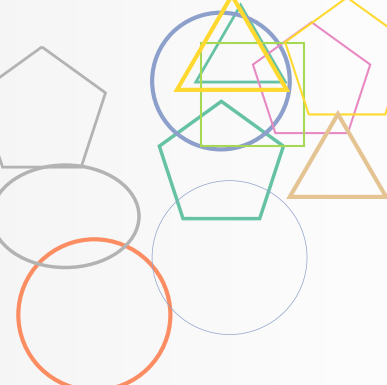[{"shape": "triangle", "thickness": 2, "radius": 0.67, "center": [0.621, 0.854]}, {"shape": "pentagon", "thickness": 2.5, "radius": 0.84, "center": [0.571, 0.568]}, {"shape": "circle", "thickness": 3, "radius": 0.98, "center": [0.243, 0.182]}, {"shape": "circle", "thickness": 3, "radius": 0.89, "center": [0.57, 0.789]}, {"shape": "circle", "thickness": 0.5, "radius": 1.0, "center": [0.592, 0.331]}, {"shape": "pentagon", "thickness": 1.5, "radius": 0.8, "center": [0.804, 0.783]}, {"shape": "square", "thickness": 1.5, "radius": 0.67, "center": [0.651, 0.754]}, {"shape": "pentagon", "thickness": 1.5, "radius": 0.84, "center": [0.896, 0.839]}, {"shape": "triangle", "thickness": 3, "radius": 0.82, "center": [0.598, 0.848]}, {"shape": "triangle", "thickness": 3, "radius": 0.72, "center": [0.872, 0.56]}, {"shape": "pentagon", "thickness": 2, "radius": 0.86, "center": [0.108, 0.706]}, {"shape": "oval", "thickness": 2.5, "radius": 0.95, "center": [0.169, 0.438]}]